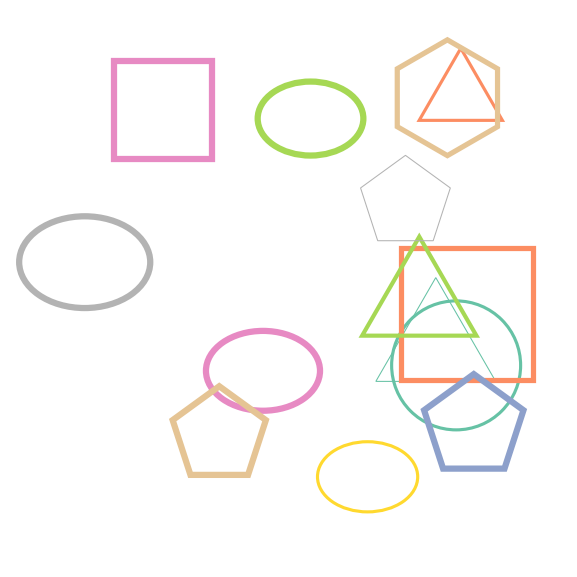[{"shape": "triangle", "thickness": 0.5, "radius": 0.6, "center": [0.755, 0.399]}, {"shape": "circle", "thickness": 1.5, "radius": 0.56, "center": [0.79, 0.366]}, {"shape": "square", "thickness": 2.5, "radius": 0.57, "center": [0.809, 0.456]}, {"shape": "triangle", "thickness": 1.5, "radius": 0.42, "center": [0.798, 0.832]}, {"shape": "pentagon", "thickness": 3, "radius": 0.45, "center": [0.82, 0.261]}, {"shape": "oval", "thickness": 3, "radius": 0.49, "center": [0.455, 0.357]}, {"shape": "square", "thickness": 3, "radius": 0.42, "center": [0.282, 0.808]}, {"shape": "triangle", "thickness": 2, "radius": 0.57, "center": [0.726, 0.475]}, {"shape": "oval", "thickness": 3, "radius": 0.46, "center": [0.538, 0.794]}, {"shape": "oval", "thickness": 1.5, "radius": 0.43, "center": [0.637, 0.174]}, {"shape": "hexagon", "thickness": 2.5, "radius": 0.5, "center": [0.775, 0.83]}, {"shape": "pentagon", "thickness": 3, "radius": 0.42, "center": [0.38, 0.245]}, {"shape": "oval", "thickness": 3, "radius": 0.57, "center": [0.147, 0.545]}, {"shape": "pentagon", "thickness": 0.5, "radius": 0.41, "center": [0.702, 0.648]}]